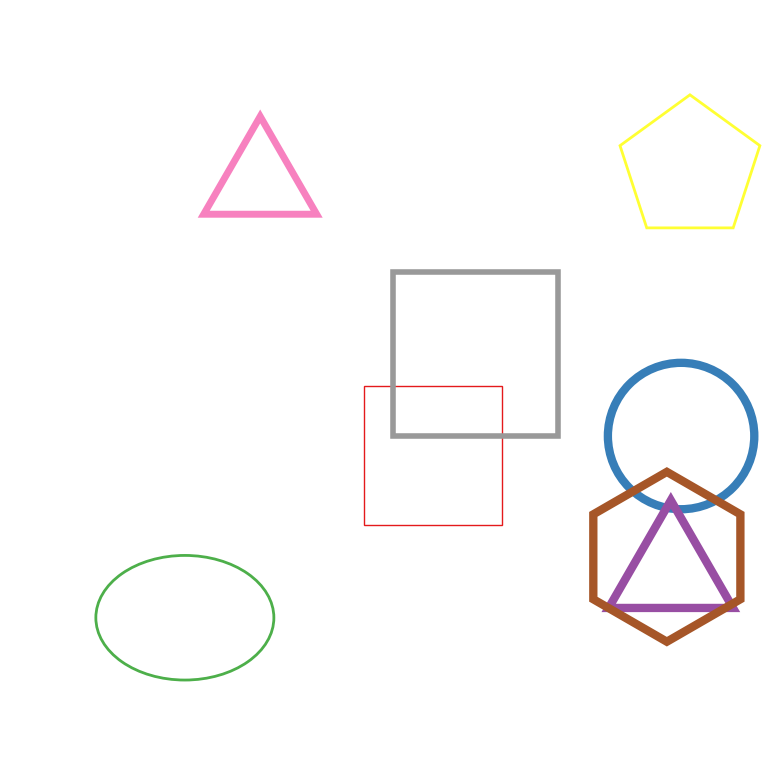[{"shape": "square", "thickness": 0.5, "radius": 0.45, "center": [0.562, 0.409]}, {"shape": "circle", "thickness": 3, "radius": 0.48, "center": [0.885, 0.434]}, {"shape": "oval", "thickness": 1, "radius": 0.58, "center": [0.24, 0.198]}, {"shape": "triangle", "thickness": 3, "radius": 0.47, "center": [0.871, 0.257]}, {"shape": "pentagon", "thickness": 1, "radius": 0.48, "center": [0.896, 0.781]}, {"shape": "hexagon", "thickness": 3, "radius": 0.55, "center": [0.866, 0.277]}, {"shape": "triangle", "thickness": 2.5, "radius": 0.42, "center": [0.338, 0.764]}, {"shape": "square", "thickness": 2, "radius": 0.54, "center": [0.618, 0.54]}]